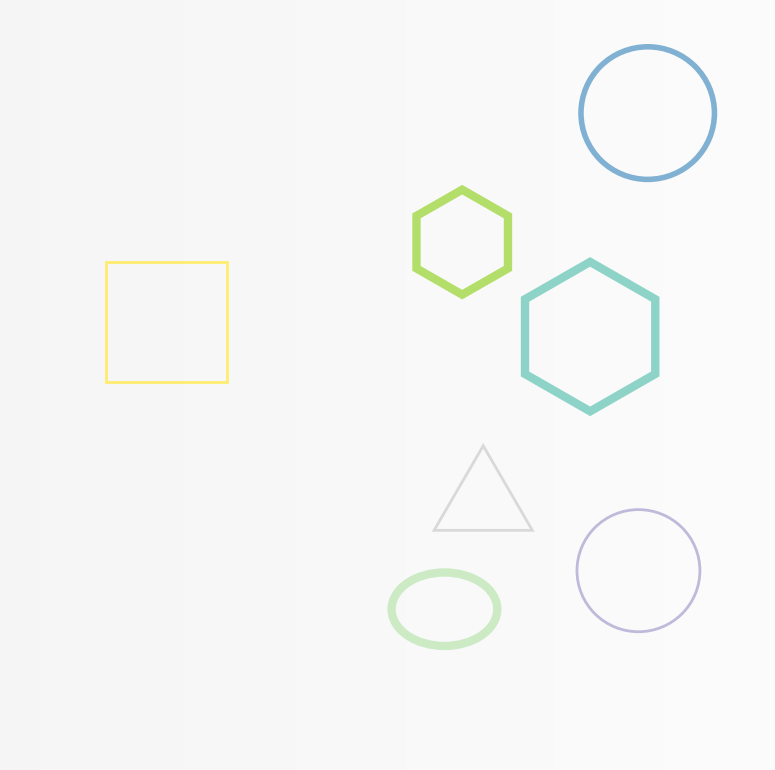[{"shape": "hexagon", "thickness": 3, "radius": 0.49, "center": [0.761, 0.563]}, {"shape": "circle", "thickness": 1, "radius": 0.4, "center": [0.824, 0.259]}, {"shape": "circle", "thickness": 2, "radius": 0.43, "center": [0.836, 0.853]}, {"shape": "hexagon", "thickness": 3, "radius": 0.34, "center": [0.596, 0.686]}, {"shape": "triangle", "thickness": 1, "radius": 0.37, "center": [0.624, 0.348]}, {"shape": "oval", "thickness": 3, "radius": 0.34, "center": [0.573, 0.209]}, {"shape": "square", "thickness": 1, "radius": 0.39, "center": [0.215, 0.582]}]